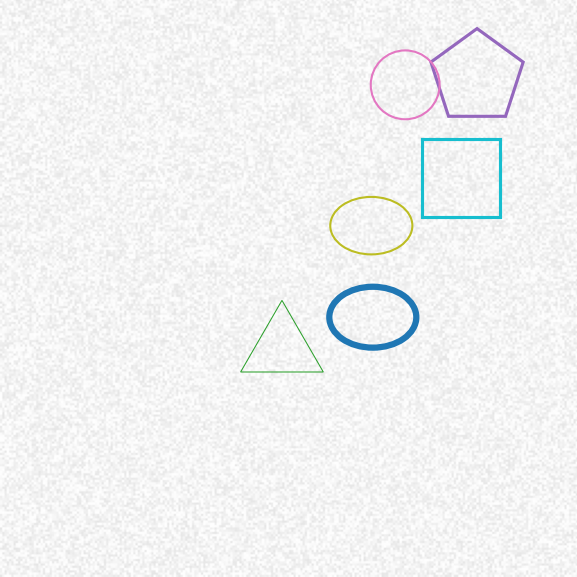[{"shape": "oval", "thickness": 3, "radius": 0.38, "center": [0.646, 0.45]}, {"shape": "triangle", "thickness": 0.5, "radius": 0.41, "center": [0.488, 0.396]}, {"shape": "pentagon", "thickness": 1.5, "radius": 0.42, "center": [0.826, 0.866]}, {"shape": "circle", "thickness": 1, "radius": 0.3, "center": [0.702, 0.852]}, {"shape": "oval", "thickness": 1, "radius": 0.36, "center": [0.643, 0.608]}, {"shape": "square", "thickness": 1.5, "radius": 0.34, "center": [0.799, 0.691]}]